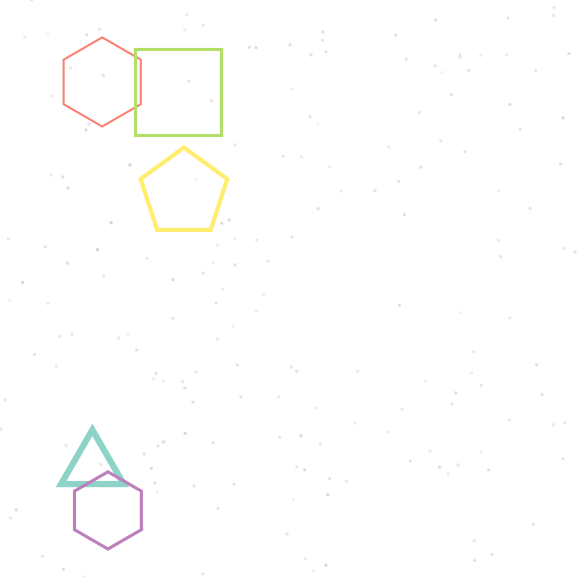[{"shape": "triangle", "thickness": 3, "radius": 0.31, "center": [0.16, 0.192]}, {"shape": "hexagon", "thickness": 1, "radius": 0.39, "center": [0.177, 0.857]}, {"shape": "square", "thickness": 1.5, "radius": 0.37, "center": [0.309, 0.84]}, {"shape": "hexagon", "thickness": 1.5, "radius": 0.33, "center": [0.187, 0.115]}, {"shape": "pentagon", "thickness": 2, "radius": 0.39, "center": [0.318, 0.665]}]